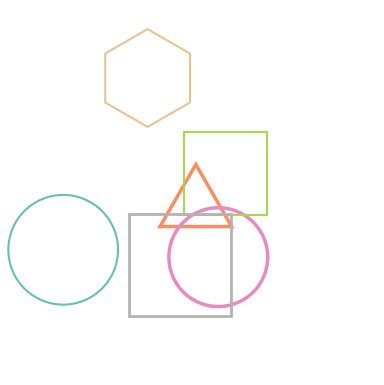[{"shape": "circle", "thickness": 1.5, "radius": 0.71, "center": [0.164, 0.351]}, {"shape": "triangle", "thickness": 2.5, "radius": 0.54, "center": [0.509, 0.465]}, {"shape": "circle", "thickness": 2.5, "radius": 0.64, "center": [0.567, 0.332]}, {"shape": "square", "thickness": 1.5, "radius": 0.54, "center": [0.586, 0.55]}, {"shape": "hexagon", "thickness": 1.5, "radius": 0.64, "center": [0.383, 0.797]}, {"shape": "square", "thickness": 2, "radius": 0.66, "center": [0.468, 0.312]}]